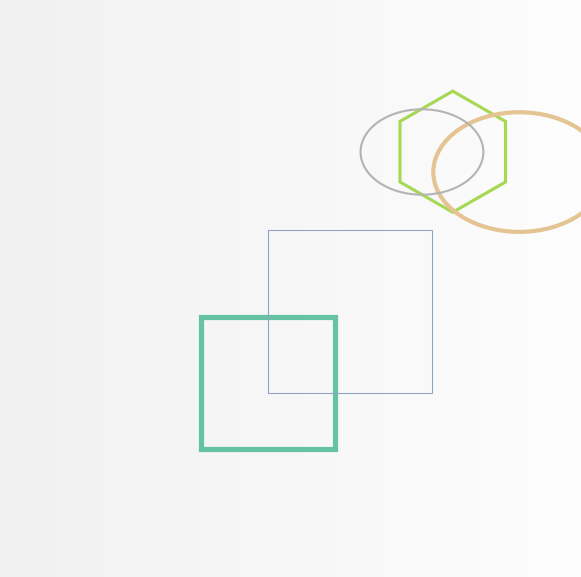[{"shape": "square", "thickness": 2.5, "radius": 0.57, "center": [0.461, 0.336]}, {"shape": "square", "thickness": 0.5, "radius": 0.71, "center": [0.602, 0.459]}, {"shape": "hexagon", "thickness": 1.5, "radius": 0.52, "center": [0.779, 0.736]}, {"shape": "oval", "thickness": 2, "radius": 0.74, "center": [0.893, 0.701]}, {"shape": "oval", "thickness": 1, "radius": 0.53, "center": [0.726, 0.736]}]